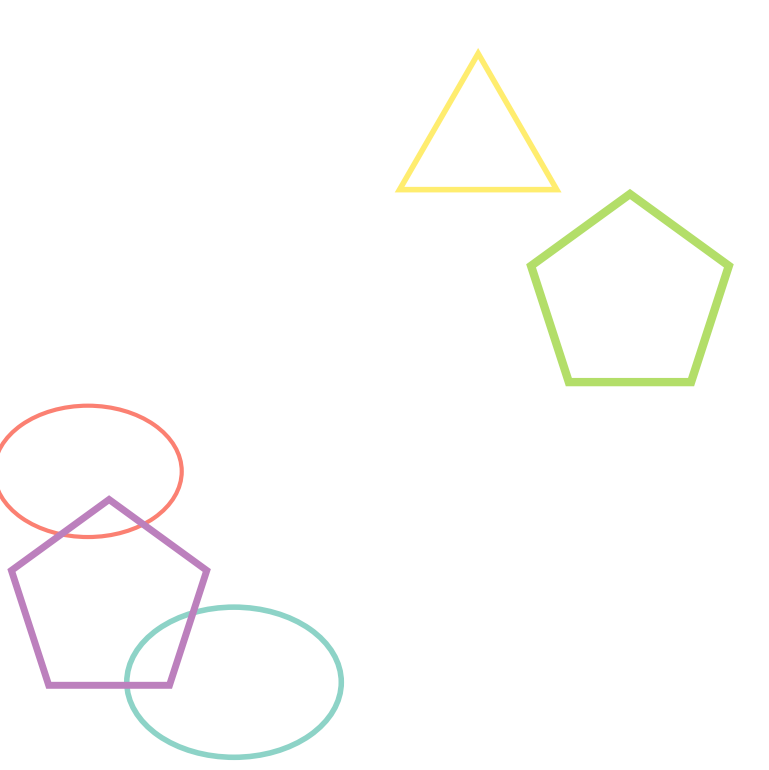[{"shape": "oval", "thickness": 2, "radius": 0.7, "center": [0.304, 0.114]}, {"shape": "oval", "thickness": 1.5, "radius": 0.61, "center": [0.114, 0.388]}, {"shape": "pentagon", "thickness": 3, "radius": 0.68, "center": [0.818, 0.613]}, {"shape": "pentagon", "thickness": 2.5, "radius": 0.67, "center": [0.142, 0.218]}, {"shape": "triangle", "thickness": 2, "radius": 0.59, "center": [0.621, 0.813]}]